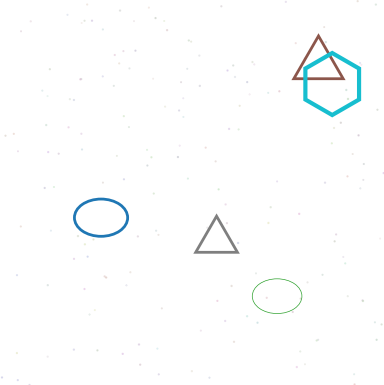[{"shape": "oval", "thickness": 2, "radius": 0.35, "center": [0.262, 0.435]}, {"shape": "oval", "thickness": 0.5, "radius": 0.32, "center": [0.72, 0.231]}, {"shape": "triangle", "thickness": 2, "radius": 0.37, "center": [0.827, 0.833]}, {"shape": "triangle", "thickness": 2, "radius": 0.31, "center": [0.563, 0.376]}, {"shape": "hexagon", "thickness": 3, "radius": 0.4, "center": [0.863, 0.782]}]